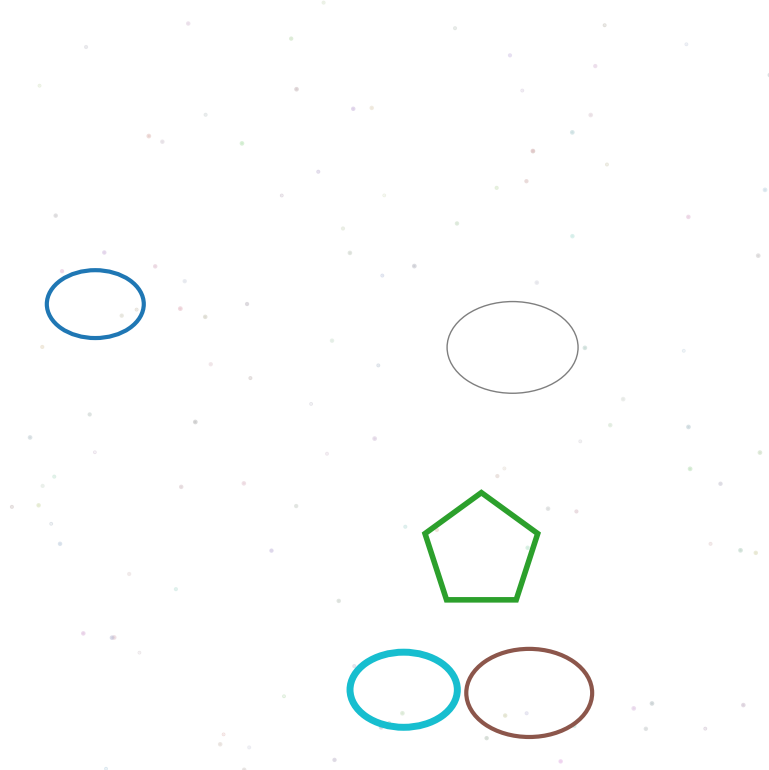[{"shape": "oval", "thickness": 1.5, "radius": 0.31, "center": [0.124, 0.605]}, {"shape": "pentagon", "thickness": 2, "radius": 0.38, "center": [0.625, 0.283]}, {"shape": "oval", "thickness": 1.5, "radius": 0.41, "center": [0.687, 0.1]}, {"shape": "oval", "thickness": 0.5, "radius": 0.43, "center": [0.666, 0.549]}, {"shape": "oval", "thickness": 2.5, "radius": 0.35, "center": [0.524, 0.104]}]